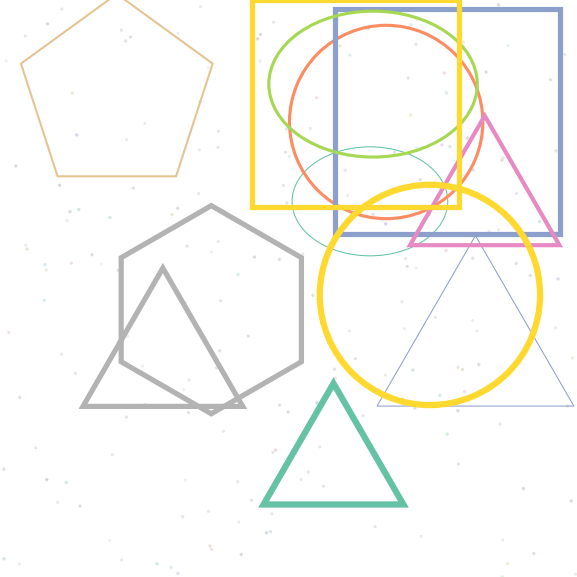[{"shape": "oval", "thickness": 0.5, "radius": 0.67, "center": [0.641, 0.65]}, {"shape": "triangle", "thickness": 3, "radius": 0.7, "center": [0.577, 0.195]}, {"shape": "circle", "thickness": 1.5, "radius": 0.84, "center": [0.669, 0.788]}, {"shape": "triangle", "thickness": 0.5, "radius": 0.98, "center": [0.823, 0.394]}, {"shape": "square", "thickness": 2.5, "radius": 0.97, "center": [0.775, 0.789]}, {"shape": "triangle", "thickness": 2, "radius": 0.75, "center": [0.839, 0.649]}, {"shape": "oval", "thickness": 1.5, "radius": 0.9, "center": [0.646, 0.854]}, {"shape": "circle", "thickness": 3, "radius": 0.95, "center": [0.744, 0.488]}, {"shape": "square", "thickness": 2.5, "radius": 0.9, "center": [0.615, 0.82]}, {"shape": "pentagon", "thickness": 1, "radius": 0.87, "center": [0.202, 0.835]}, {"shape": "hexagon", "thickness": 2.5, "radius": 0.9, "center": [0.366, 0.463]}, {"shape": "triangle", "thickness": 2.5, "radius": 0.8, "center": [0.282, 0.375]}]